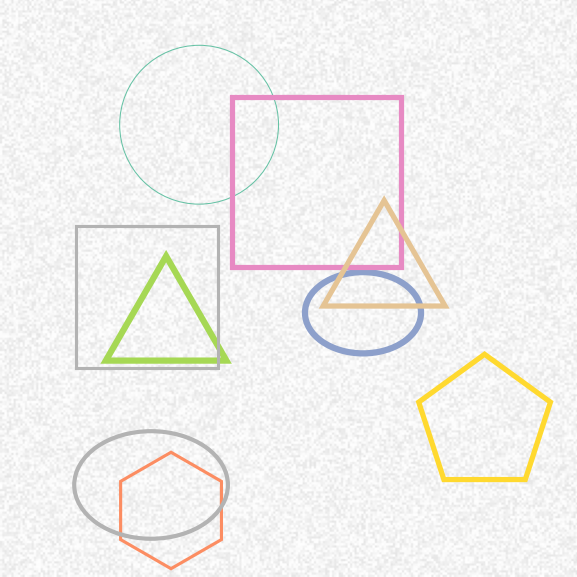[{"shape": "circle", "thickness": 0.5, "radius": 0.69, "center": [0.345, 0.783]}, {"shape": "hexagon", "thickness": 1.5, "radius": 0.5, "center": [0.296, 0.115]}, {"shape": "oval", "thickness": 3, "radius": 0.5, "center": [0.629, 0.458]}, {"shape": "square", "thickness": 2.5, "radius": 0.73, "center": [0.548, 0.684]}, {"shape": "triangle", "thickness": 3, "radius": 0.6, "center": [0.288, 0.435]}, {"shape": "pentagon", "thickness": 2.5, "radius": 0.6, "center": [0.839, 0.266]}, {"shape": "triangle", "thickness": 2.5, "radius": 0.61, "center": [0.665, 0.53]}, {"shape": "square", "thickness": 1.5, "radius": 0.61, "center": [0.254, 0.484]}, {"shape": "oval", "thickness": 2, "radius": 0.67, "center": [0.262, 0.159]}]